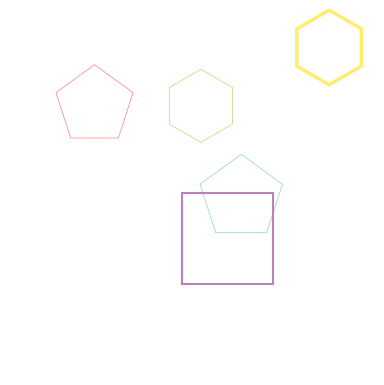[{"shape": "pentagon", "thickness": 0.5, "radius": 0.56, "center": [0.627, 0.487]}, {"shape": "pentagon", "thickness": 0.5, "radius": 0.53, "center": [0.245, 0.727]}, {"shape": "hexagon", "thickness": 0.5, "radius": 0.47, "center": [0.522, 0.725]}, {"shape": "square", "thickness": 1.5, "radius": 0.59, "center": [0.59, 0.381]}, {"shape": "hexagon", "thickness": 2.5, "radius": 0.48, "center": [0.855, 0.877]}]